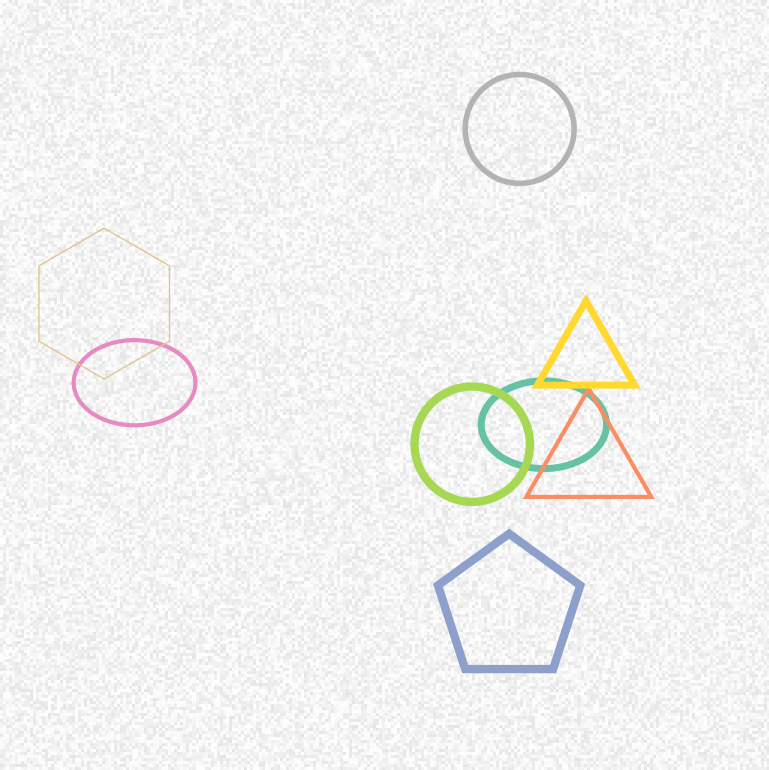[{"shape": "oval", "thickness": 2.5, "radius": 0.41, "center": [0.706, 0.448]}, {"shape": "triangle", "thickness": 1.5, "radius": 0.47, "center": [0.765, 0.402]}, {"shape": "pentagon", "thickness": 3, "radius": 0.49, "center": [0.661, 0.21]}, {"shape": "oval", "thickness": 1.5, "radius": 0.4, "center": [0.175, 0.503]}, {"shape": "circle", "thickness": 3, "radius": 0.37, "center": [0.613, 0.423]}, {"shape": "triangle", "thickness": 2.5, "radius": 0.36, "center": [0.761, 0.536]}, {"shape": "hexagon", "thickness": 0.5, "radius": 0.49, "center": [0.135, 0.606]}, {"shape": "circle", "thickness": 2, "radius": 0.35, "center": [0.675, 0.833]}]